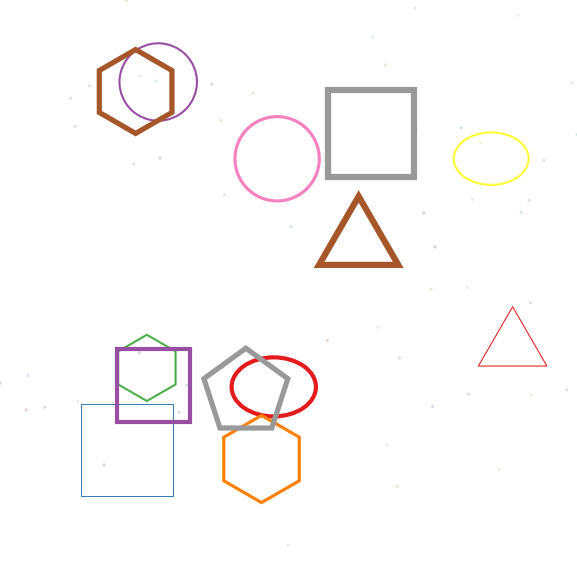[{"shape": "triangle", "thickness": 0.5, "radius": 0.34, "center": [0.888, 0.4]}, {"shape": "oval", "thickness": 2, "radius": 0.37, "center": [0.474, 0.329]}, {"shape": "square", "thickness": 0.5, "radius": 0.4, "center": [0.22, 0.22]}, {"shape": "hexagon", "thickness": 1, "radius": 0.29, "center": [0.254, 0.362]}, {"shape": "circle", "thickness": 1, "radius": 0.34, "center": [0.274, 0.857]}, {"shape": "square", "thickness": 2, "radius": 0.32, "center": [0.266, 0.332]}, {"shape": "hexagon", "thickness": 1.5, "radius": 0.38, "center": [0.453, 0.204]}, {"shape": "oval", "thickness": 1, "radius": 0.32, "center": [0.851, 0.724]}, {"shape": "hexagon", "thickness": 2.5, "radius": 0.36, "center": [0.235, 0.841]}, {"shape": "triangle", "thickness": 3, "radius": 0.4, "center": [0.621, 0.58]}, {"shape": "circle", "thickness": 1.5, "radius": 0.36, "center": [0.48, 0.724]}, {"shape": "pentagon", "thickness": 2.5, "radius": 0.38, "center": [0.426, 0.32]}, {"shape": "square", "thickness": 3, "radius": 0.37, "center": [0.643, 0.768]}]